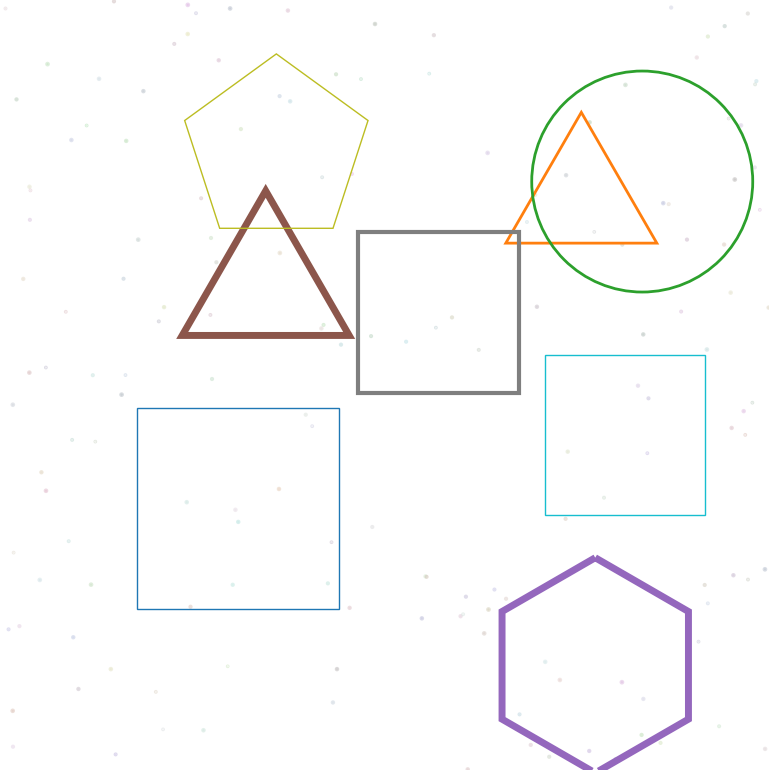[{"shape": "square", "thickness": 0.5, "radius": 0.65, "center": [0.309, 0.34]}, {"shape": "triangle", "thickness": 1, "radius": 0.57, "center": [0.755, 0.741]}, {"shape": "circle", "thickness": 1, "radius": 0.72, "center": [0.834, 0.764]}, {"shape": "hexagon", "thickness": 2.5, "radius": 0.7, "center": [0.773, 0.136]}, {"shape": "triangle", "thickness": 2.5, "radius": 0.63, "center": [0.345, 0.627]}, {"shape": "square", "thickness": 1.5, "radius": 0.52, "center": [0.569, 0.594]}, {"shape": "pentagon", "thickness": 0.5, "radius": 0.63, "center": [0.359, 0.805]}, {"shape": "square", "thickness": 0.5, "radius": 0.52, "center": [0.812, 0.435]}]